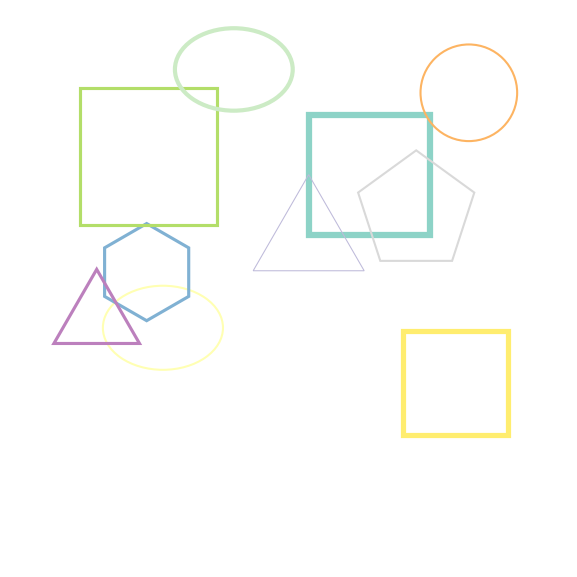[{"shape": "square", "thickness": 3, "radius": 0.52, "center": [0.639, 0.696]}, {"shape": "oval", "thickness": 1, "radius": 0.52, "center": [0.282, 0.432]}, {"shape": "triangle", "thickness": 0.5, "radius": 0.55, "center": [0.535, 0.586]}, {"shape": "hexagon", "thickness": 1.5, "radius": 0.42, "center": [0.254, 0.528]}, {"shape": "circle", "thickness": 1, "radius": 0.42, "center": [0.812, 0.838]}, {"shape": "square", "thickness": 1.5, "radius": 0.59, "center": [0.257, 0.729]}, {"shape": "pentagon", "thickness": 1, "radius": 0.53, "center": [0.721, 0.633]}, {"shape": "triangle", "thickness": 1.5, "radius": 0.43, "center": [0.167, 0.447]}, {"shape": "oval", "thickness": 2, "radius": 0.51, "center": [0.405, 0.879]}, {"shape": "square", "thickness": 2.5, "radius": 0.45, "center": [0.789, 0.336]}]